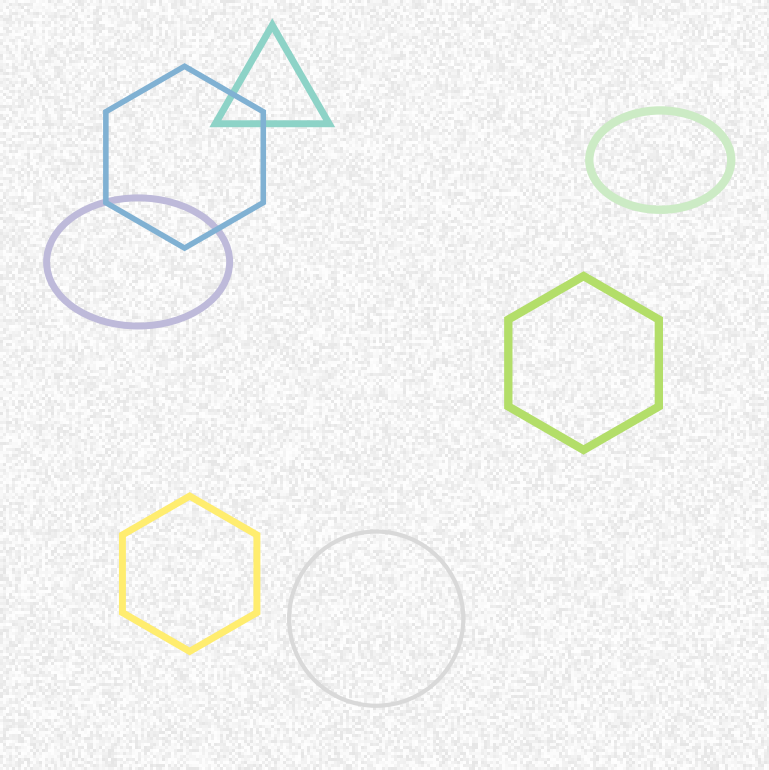[{"shape": "triangle", "thickness": 2.5, "radius": 0.43, "center": [0.354, 0.882]}, {"shape": "oval", "thickness": 2.5, "radius": 0.59, "center": [0.179, 0.66]}, {"shape": "hexagon", "thickness": 2, "radius": 0.59, "center": [0.24, 0.796]}, {"shape": "hexagon", "thickness": 3, "radius": 0.56, "center": [0.758, 0.529]}, {"shape": "circle", "thickness": 1.5, "radius": 0.57, "center": [0.489, 0.197]}, {"shape": "oval", "thickness": 3, "radius": 0.46, "center": [0.857, 0.792]}, {"shape": "hexagon", "thickness": 2.5, "radius": 0.5, "center": [0.246, 0.255]}]